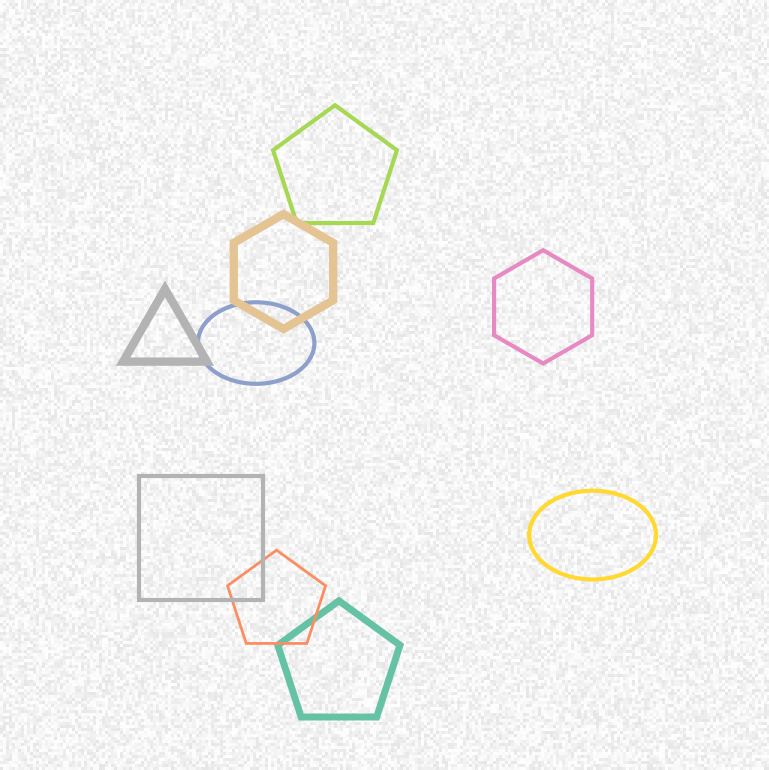[{"shape": "pentagon", "thickness": 2.5, "radius": 0.42, "center": [0.44, 0.136]}, {"shape": "pentagon", "thickness": 1, "radius": 0.33, "center": [0.359, 0.219]}, {"shape": "oval", "thickness": 1.5, "radius": 0.38, "center": [0.333, 0.554]}, {"shape": "hexagon", "thickness": 1.5, "radius": 0.37, "center": [0.705, 0.601]}, {"shape": "pentagon", "thickness": 1.5, "radius": 0.42, "center": [0.435, 0.779]}, {"shape": "oval", "thickness": 1.5, "radius": 0.41, "center": [0.77, 0.305]}, {"shape": "hexagon", "thickness": 3, "radius": 0.37, "center": [0.368, 0.647]}, {"shape": "square", "thickness": 1.5, "radius": 0.4, "center": [0.261, 0.301]}, {"shape": "triangle", "thickness": 3, "radius": 0.31, "center": [0.214, 0.562]}]